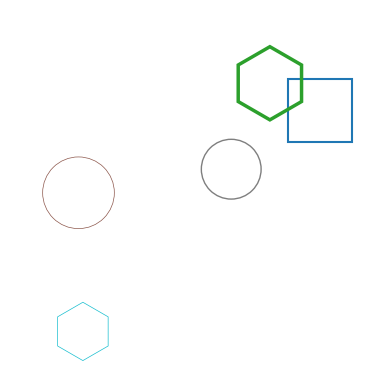[{"shape": "square", "thickness": 1.5, "radius": 0.41, "center": [0.832, 0.713]}, {"shape": "hexagon", "thickness": 2.5, "radius": 0.47, "center": [0.701, 0.784]}, {"shape": "circle", "thickness": 0.5, "radius": 0.47, "center": [0.204, 0.499]}, {"shape": "circle", "thickness": 1, "radius": 0.39, "center": [0.601, 0.561]}, {"shape": "hexagon", "thickness": 0.5, "radius": 0.38, "center": [0.215, 0.139]}]